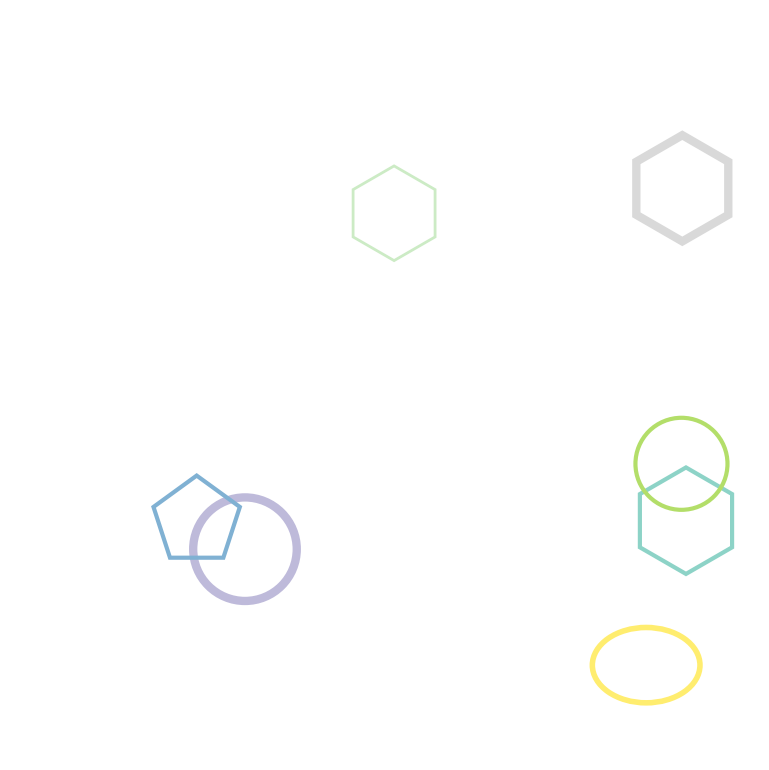[{"shape": "hexagon", "thickness": 1.5, "radius": 0.35, "center": [0.891, 0.324]}, {"shape": "circle", "thickness": 3, "radius": 0.34, "center": [0.318, 0.287]}, {"shape": "pentagon", "thickness": 1.5, "radius": 0.29, "center": [0.255, 0.323]}, {"shape": "circle", "thickness": 1.5, "radius": 0.3, "center": [0.885, 0.398]}, {"shape": "hexagon", "thickness": 3, "radius": 0.34, "center": [0.886, 0.755]}, {"shape": "hexagon", "thickness": 1, "radius": 0.31, "center": [0.512, 0.723]}, {"shape": "oval", "thickness": 2, "radius": 0.35, "center": [0.839, 0.136]}]